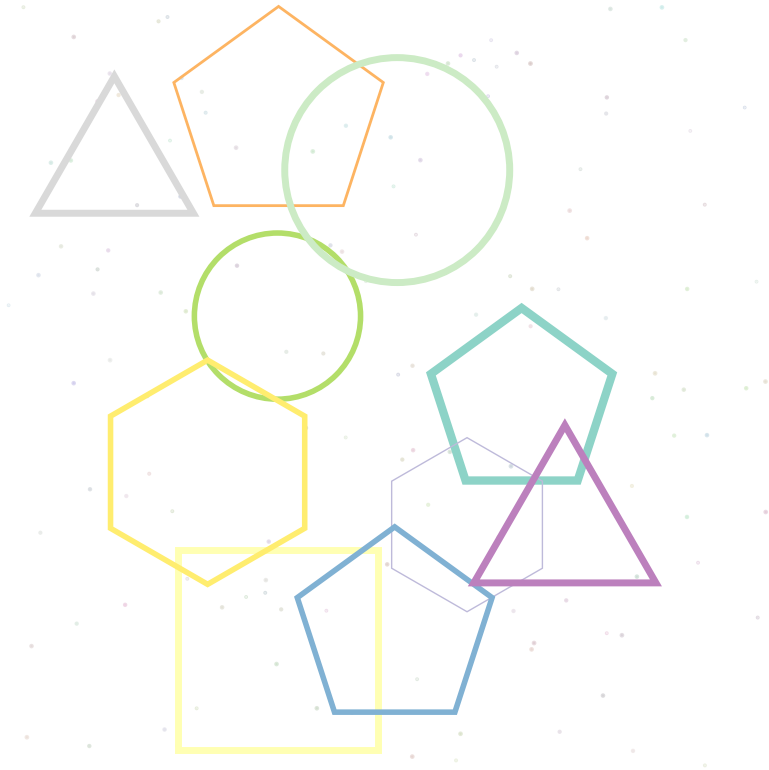[{"shape": "pentagon", "thickness": 3, "radius": 0.62, "center": [0.677, 0.476]}, {"shape": "square", "thickness": 2.5, "radius": 0.65, "center": [0.361, 0.156]}, {"shape": "hexagon", "thickness": 0.5, "radius": 0.57, "center": [0.607, 0.319]}, {"shape": "pentagon", "thickness": 2, "radius": 0.67, "center": [0.513, 0.183]}, {"shape": "pentagon", "thickness": 1, "radius": 0.72, "center": [0.362, 0.849]}, {"shape": "circle", "thickness": 2, "radius": 0.54, "center": [0.36, 0.589]}, {"shape": "triangle", "thickness": 2.5, "radius": 0.59, "center": [0.149, 0.782]}, {"shape": "triangle", "thickness": 2.5, "radius": 0.68, "center": [0.734, 0.311]}, {"shape": "circle", "thickness": 2.5, "radius": 0.73, "center": [0.516, 0.779]}, {"shape": "hexagon", "thickness": 2, "radius": 0.73, "center": [0.27, 0.387]}]